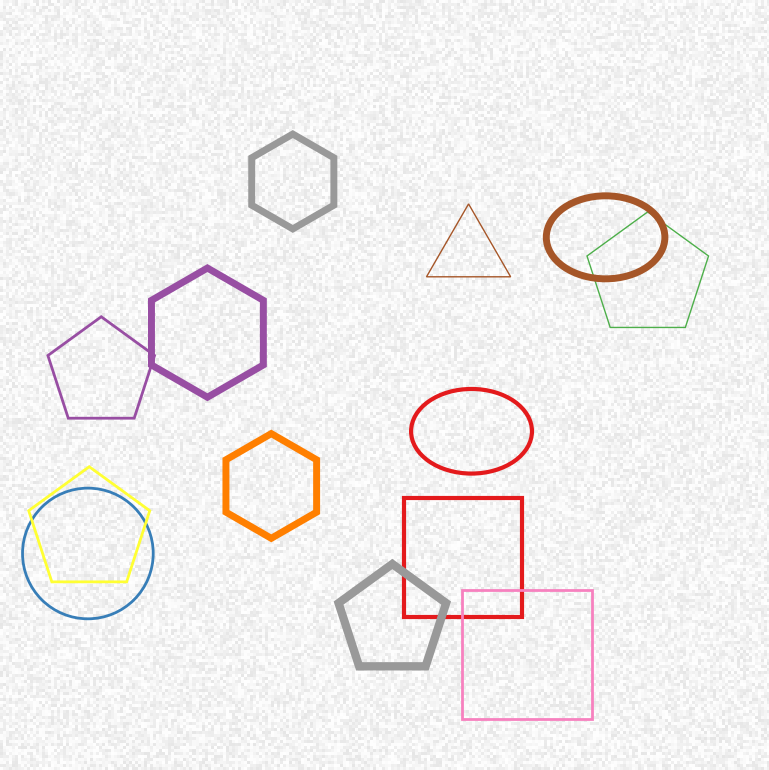[{"shape": "oval", "thickness": 1.5, "radius": 0.39, "center": [0.612, 0.44]}, {"shape": "square", "thickness": 1.5, "radius": 0.38, "center": [0.601, 0.276]}, {"shape": "circle", "thickness": 1, "radius": 0.42, "center": [0.114, 0.281]}, {"shape": "pentagon", "thickness": 0.5, "radius": 0.41, "center": [0.841, 0.642]}, {"shape": "pentagon", "thickness": 1, "radius": 0.36, "center": [0.131, 0.516]}, {"shape": "hexagon", "thickness": 2.5, "radius": 0.42, "center": [0.269, 0.568]}, {"shape": "hexagon", "thickness": 2.5, "radius": 0.34, "center": [0.352, 0.369]}, {"shape": "pentagon", "thickness": 1, "radius": 0.41, "center": [0.116, 0.311]}, {"shape": "triangle", "thickness": 0.5, "radius": 0.32, "center": [0.609, 0.672]}, {"shape": "oval", "thickness": 2.5, "radius": 0.39, "center": [0.786, 0.692]}, {"shape": "square", "thickness": 1, "radius": 0.42, "center": [0.684, 0.15]}, {"shape": "hexagon", "thickness": 2.5, "radius": 0.31, "center": [0.38, 0.764]}, {"shape": "pentagon", "thickness": 3, "radius": 0.37, "center": [0.51, 0.194]}]